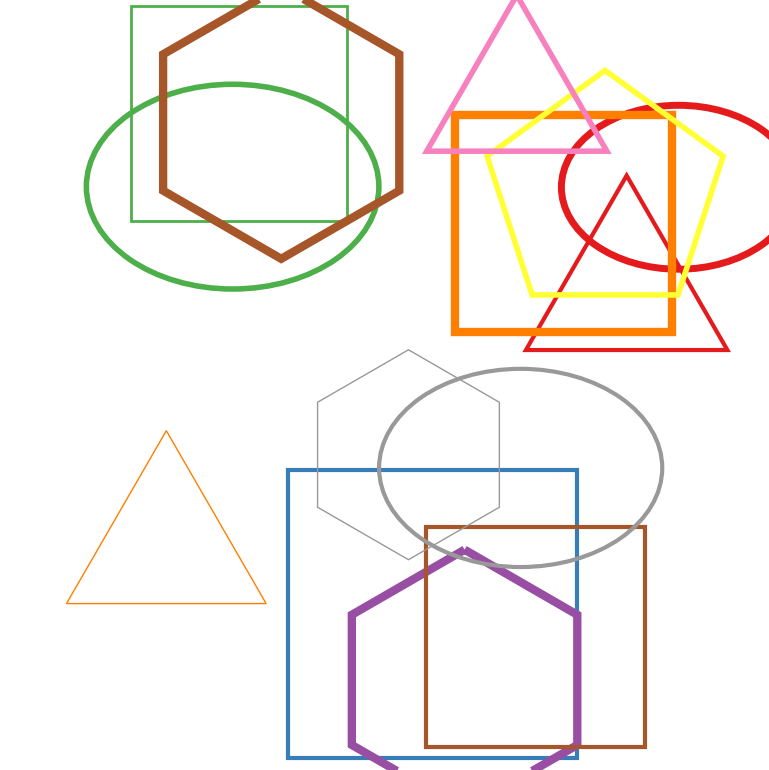[{"shape": "triangle", "thickness": 1.5, "radius": 0.76, "center": [0.814, 0.621]}, {"shape": "oval", "thickness": 2.5, "radius": 0.76, "center": [0.881, 0.757]}, {"shape": "square", "thickness": 1.5, "radius": 0.94, "center": [0.562, 0.203]}, {"shape": "oval", "thickness": 2, "radius": 0.95, "center": [0.302, 0.758]}, {"shape": "square", "thickness": 1, "radius": 0.7, "center": [0.311, 0.853]}, {"shape": "hexagon", "thickness": 3, "radius": 0.85, "center": [0.603, 0.117]}, {"shape": "triangle", "thickness": 0.5, "radius": 0.75, "center": [0.216, 0.291]}, {"shape": "square", "thickness": 3, "radius": 0.7, "center": [0.731, 0.709]}, {"shape": "pentagon", "thickness": 2, "radius": 0.81, "center": [0.786, 0.747]}, {"shape": "hexagon", "thickness": 3, "radius": 0.89, "center": [0.365, 0.841]}, {"shape": "square", "thickness": 1.5, "radius": 0.71, "center": [0.696, 0.173]}, {"shape": "triangle", "thickness": 2, "radius": 0.68, "center": [0.671, 0.871]}, {"shape": "hexagon", "thickness": 0.5, "radius": 0.68, "center": [0.53, 0.409]}, {"shape": "oval", "thickness": 1.5, "radius": 0.92, "center": [0.676, 0.392]}]